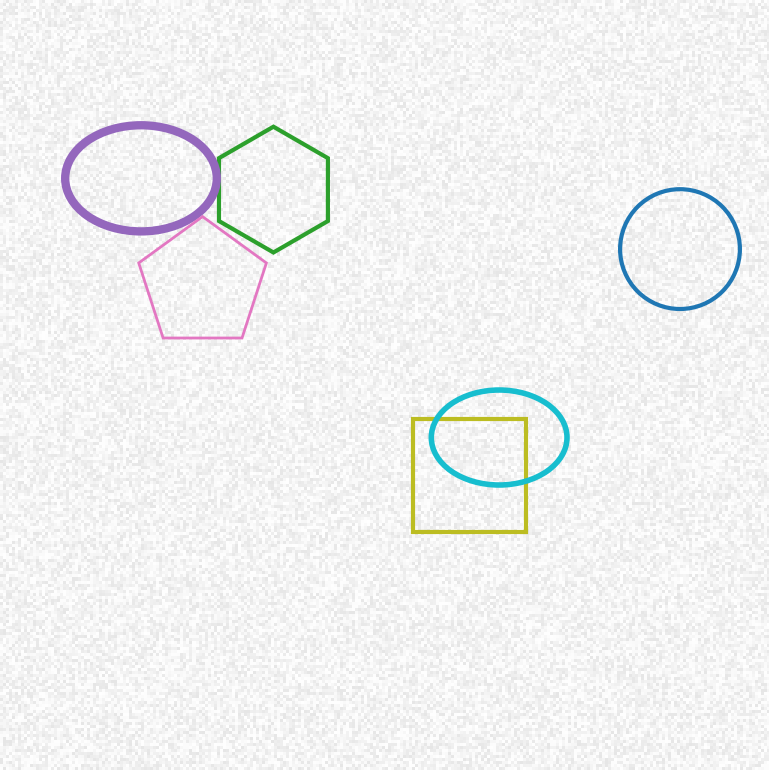[{"shape": "circle", "thickness": 1.5, "radius": 0.39, "center": [0.883, 0.676]}, {"shape": "hexagon", "thickness": 1.5, "radius": 0.41, "center": [0.355, 0.754]}, {"shape": "oval", "thickness": 3, "radius": 0.49, "center": [0.183, 0.768]}, {"shape": "pentagon", "thickness": 1, "radius": 0.44, "center": [0.263, 0.632]}, {"shape": "square", "thickness": 1.5, "radius": 0.37, "center": [0.61, 0.382]}, {"shape": "oval", "thickness": 2, "radius": 0.44, "center": [0.648, 0.432]}]